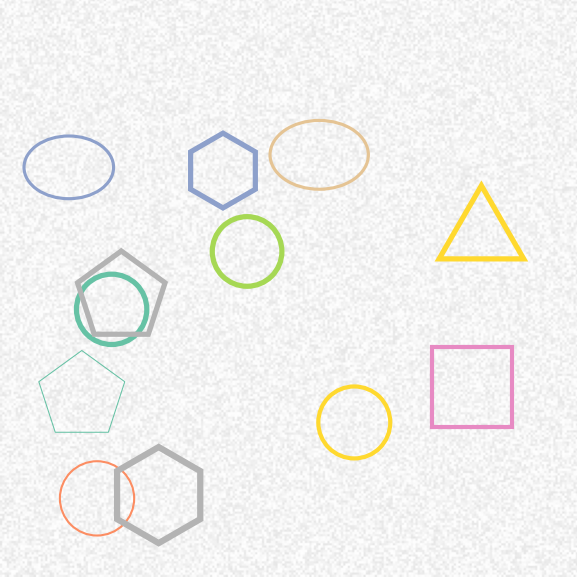[{"shape": "circle", "thickness": 2.5, "radius": 0.3, "center": [0.193, 0.463]}, {"shape": "pentagon", "thickness": 0.5, "radius": 0.39, "center": [0.142, 0.314]}, {"shape": "circle", "thickness": 1, "radius": 0.32, "center": [0.168, 0.136]}, {"shape": "hexagon", "thickness": 2.5, "radius": 0.32, "center": [0.386, 0.704]}, {"shape": "oval", "thickness": 1.5, "radius": 0.39, "center": [0.119, 0.709]}, {"shape": "square", "thickness": 2, "radius": 0.35, "center": [0.817, 0.329]}, {"shape": "circle", "thickness": 2.5, "radius": 0.3, "center": [0.428, 0.564]}, {"shape": "circle", "thickness": 2, "radius": 0.31, "center": [0.613, 0.268]}, {"shape": "triangle", "thickness": 2.5, "radius": 0.42, "center": [0.834, 0.593]}, {"shape": "oval", "thickness": 1.5, "radius": 0.43, "center": [0.553, 0.731]}, {"shape": "hexagon", "thickness": 3, "radius": 0.42, "center": [0.275, 0.142]}, {"shape": "pentagon", "thickness": 2.5, "radius": 0.4, "center": [0.21, 0.485]}]